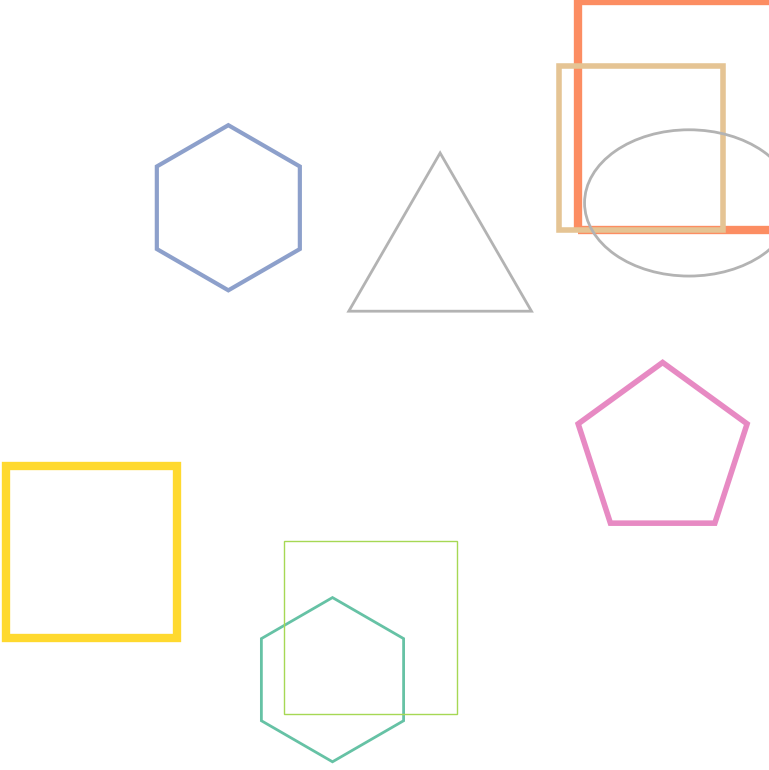[{"shape": "hexagon", "thickness": 1, "radius": 0.53, "center": [0.432, 0.117]}, {"shape": "square", "thickness": 3, "radius": 0.74, "center": [0.899, 0.85]}, {"shape": "hexagon", "thickness": 1.5, "radius": 0.54, "center": [0.297, 0.73]}, {"shape": "pentagon", "thickness": 2, "radius": 0.58, "center": [0.861, 0.414]}, {"shape": "square", "thickness": 0.5, "radius": 0.56, "center": [0.482, 0.185]}, {"shape": "square", "thickness": 3, "radius": 0.56, "center": [0.119, 0.283]}, {"shape": "square", "thickness": 2, "radius": 0.53, "center": [0.832, 0.807]}, {"shape": "oval", "thickness": 1, "radius": 0.68, "center": [0.895, 0.736]}, {"shape": "triangle", "thickness": 1, "radius": 0.68, "center": [0.572, 0.664]}]